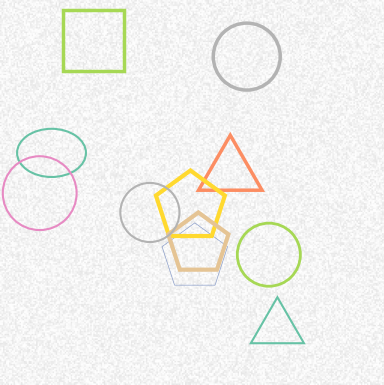[{"shape": "triangle", "thickness": 1.5, "radius": 0.4, "center": [0.72, 0.148]}, {"shape": "oval", "thickness": 1.5, "radius": 0.45, "center": [0.134, 0.603]}, {"shape": "triangle", "thickness": 2.5, "radius": 0.48, "center": [0.598, 0.554]}, {"shape": "pentagon", "thickness": 0.5, "radius": 0.45, "center": [0.506, 0.332]}, {"shape": "circle", "thickness": 1.5, "radius": 0.48, "center": [0.103, 0.498]}, {"shape": "square", "thickness": 2.5, "radius": 0.39, "center": [0.243, 0.895]}, {"shape": "circle", "thickness": 2, "radius": 0.41, "center": [0.698, 0.338]}, {"shape": "pentagon", "thickness": 3, "radius": 0.47, "center": [0.495, 0.463]}, {"shape": "pentagon", "thickness": 3, "radius": 0.41, "center": [0.515, 0.366]}, {"shape": "circle", "thickness": 1.5, "radius": 0.38, "center": [0.389, 0.448]}, {"shape": "circle", "thickness": 2.5, "radius": 0.43, "center": [0.641, 0.853]}]